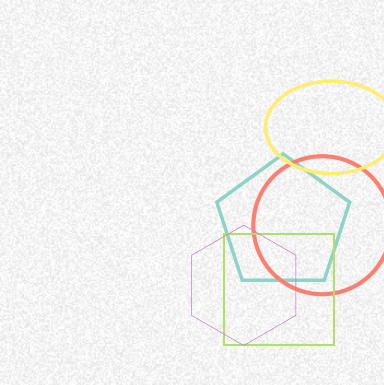[{"shape": "pentagon", "thickness": 2.5, "radius": 0.91, "center": [0.736, 0.419]}, {"shape": "circle", "thickness": 3, "radius": 0.9, "center": [0.837, 0.415]}, {"shape": "square", "thickness": 1.5, "radius": 0.72, "center": [0.725, 0.248]}, {"shape": "hexagon", "thickness": 0.5, "radius": 0.78, "center": [0.633, 0.259]}, {"shape": "oval", "thickness": 2.5, "radius": 0.86, "center": [0.861, 0.669]}]